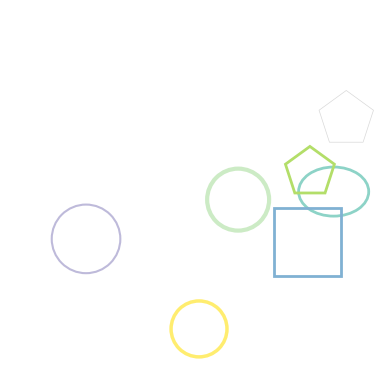[{"shape": "oval", "thickness": 2, "radius": 0.46, "center": [0.867, 0.502]}, {"shape": "circle", "thickness": 1.5, "radius": 0.45, "center": [0.223, 0.38]}, {"shape": "square", "thickness": 2, "radius": 0.44, "center": [0.799, 0.371]}, {"shape": "pentagon", "thickness": 2, "radius": 0.33, "center": [0.805, 0.553]}, {"shape": "pentagon", "thickness": 0.5, "radius": 0.37, "center": [0.899, 0.691]}, {"shape": "circle", "thickness": 3, "radius": 0.4, "center": [0.619, 0.482]}, {"shape": "circle", "thickness": 2.5, "radius": 0.36, "center": [0.517, 0.146]}]